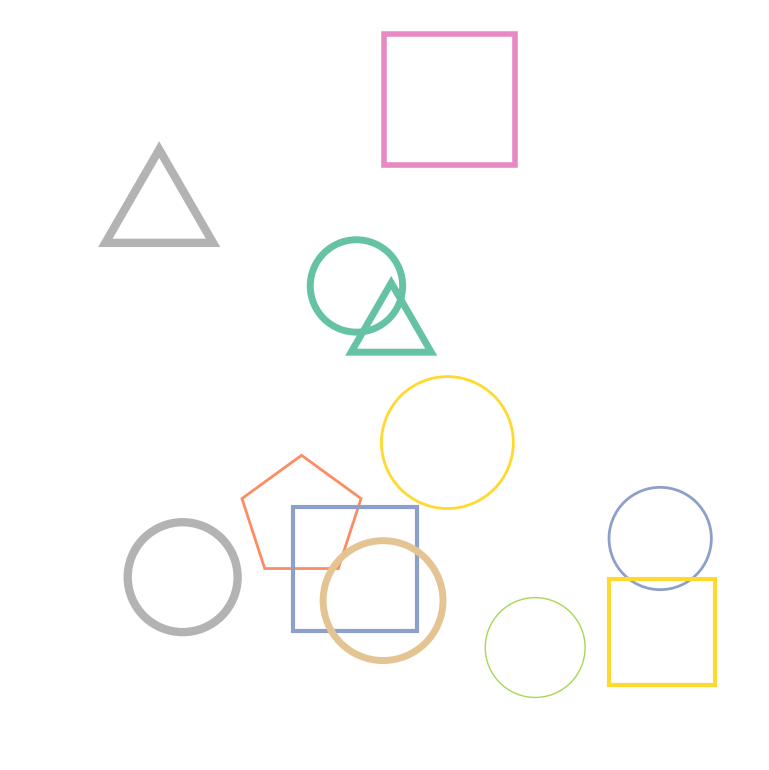[{"shape": "circle", "thickness": 2.5, "radius": 0.3, "center": [0.463, 0.629]}, {"shape": "triangle", "thickness": 2.5, "radius": 0.3, "center": [0.508, 0.573]}, {"shape": "pentagon", "thickness": 1, "radius": 0.41, "center": [0.392, 0.327]}, {"shape": "square", "thickness": 1.5, "radius": 0.4, "center": [0.461, 0.261]}, {"shape": "circle", "thickness": 1, "radius": 0.33, "center": [0.857, 0.301]}, {"shape": "square", "thickness": 2, "radius": 0.43, "center": [0.584, 0.871]}, {"shape": "circle", "thickness": 0.5, "radius": 0.32, "center": [0.695, 0.159]}, {"shape": "square", "thickness": 1.5, "radius": 0.34, "center": [0.859, 0.179]}, {"shape": "circle", "thickness": 1, "radius": 0.43, "center": [0.581, 0.425]}, {"shape": "circle", "thickness": 2.5, "radius": 0.39, "center": [0.497, 0.22]}, {"shape": "triangle", "thickness": 3, "radius": 0.4, "center": [0.207, 0.725]}, {"shape": "circle", "thickness": 3, "radius": 0.36, "center": [0.237, 0.25]}]